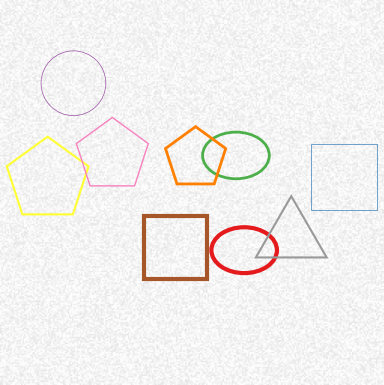[{"shape": "oval", "thickness": 3, "radius": 0.43, "center": [0.634, 0.35]}, {"shape": "square", "thickness": 0.5, "radius": 0.43, "center": [0.894, 0.54]}, {"shape": "oval", "thickness": 2, "radius": 0.43, "center": [0.613, 0.596]}, {"shape": "circle", "thickness": 0.5, "radius": 0.42, "center": [0.191, 0.784]}, {"shape": "pentagon", "thickness": 2, "radius": 0.41, "center": [0.508, 0.589]}, {"shape": "pentagon", "thickness": 1.5, "radius": 0.56, "center": [0.124, 0.534]}, {"shape": "square", "thickness": 3, "radius": 0.41, "center": [0.456, 0.356]}, {"shape": "pentagon", "thickness": 1, "radius": 0.49, "center": [0.292, 0.597]}, {"shape": "triangle", "thickness": 1.5, "radius": 0.53, "center": [0.757, 0.384]}]